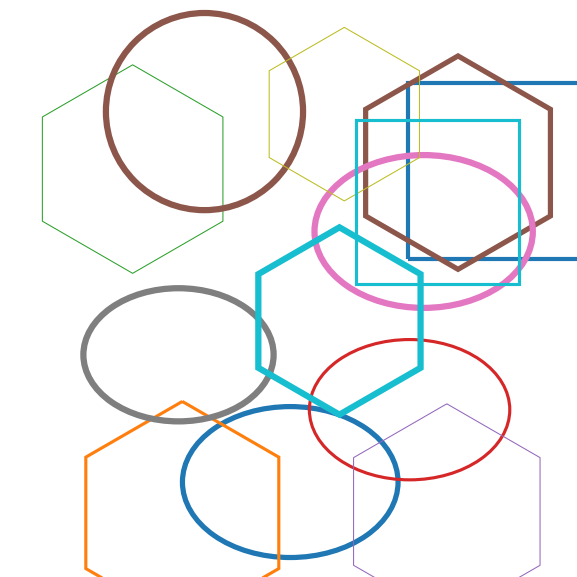[{"shape": "oval", "thickness": 2.5, "radius": 0.93, "center": [0.503, 0.164]}, {"shape": "square", "thickness": 2, "radius": 0.76, "center": [0.859, 0.704]}, {"shape": "hexagon", "thickness": 1.5, "radius": 0.96, "center": [0.316, 0.111]}, {"shape": "hexagon", "thickness": 0.5, "radius": 0.9, "center": [0.23, 0.706]}, {"shape": "oval", "thickness": 1.5, "radius": 0.87, "center": [0.709, 0.29]}, {"shape": "hexagon", "thickness": 0.5, "radius": 0.93, "center": [0.774, 0.113]}, {"shape": "circle", "thickness": 3, "radius": 0.85, "center": [0.354, 0.806]}, {"shape": "hexagon", "thickness": 2.5, "radius": 0.92, "center": [0.793, 0.718]}, {"shape": "oval", "thickness": 3, "radius": 0.95, "center": [0.734, 0.598]}, {"shape": "oval", "thickness": 3, "radius": 0.82, "center": [0.309, 0.385]}, {"shape": "hexagon", "thickness": 0.5, "radius": 0.75, "center": [0.596, 0.801]}, {"shape": "square", "thickness": 1.5, "radius": 0.71, "center": [0.758, 0.649]}, {"shape": "hexagon", "thickness": 3, "radius": 0.81, "center": [0.588, 0.443]}]